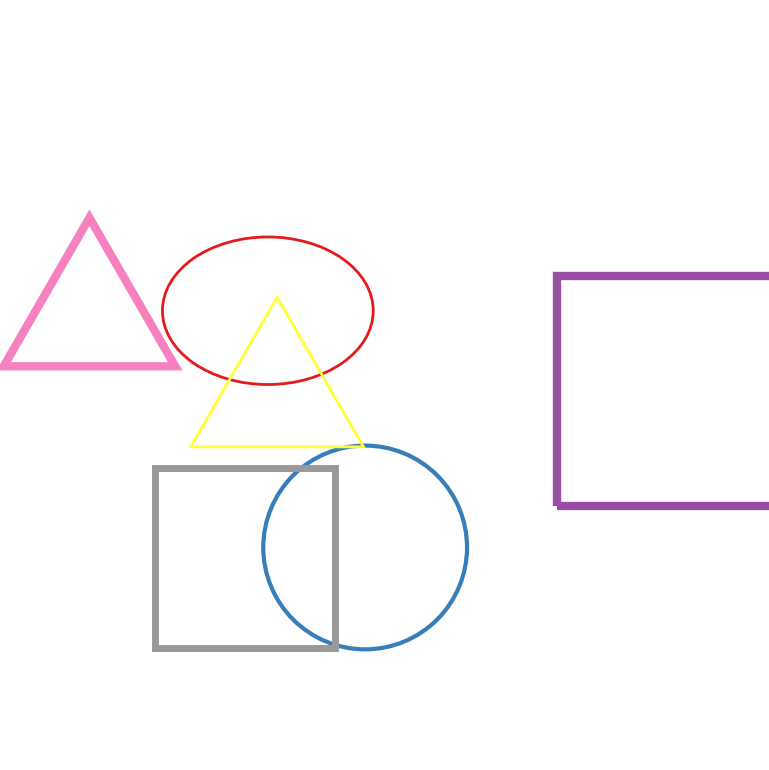[{"shape": "oval", "thickness": 1, "radius": 0.68, "center": [0.348, 0.596]}, {"shape": "circle", "thickness": 1.5, "radius": 0.66, "center": [0.474, 0.289]}, {"shape": "square", "thickness": 3, "radius": 0.75, "center": [0.873, 0.492]}, {"shape": "triangle", "thickness": 1, "radius": 0.65, "center": [0.36, 0.484]}, {"shape": "triangle", "thickness": 3, "radius": 0.64, "center": [0.116, 0.589]}, {"shape": "square", "thickness": 2.5, "radius": 0.59, "center": [0.318, 0.275]}]